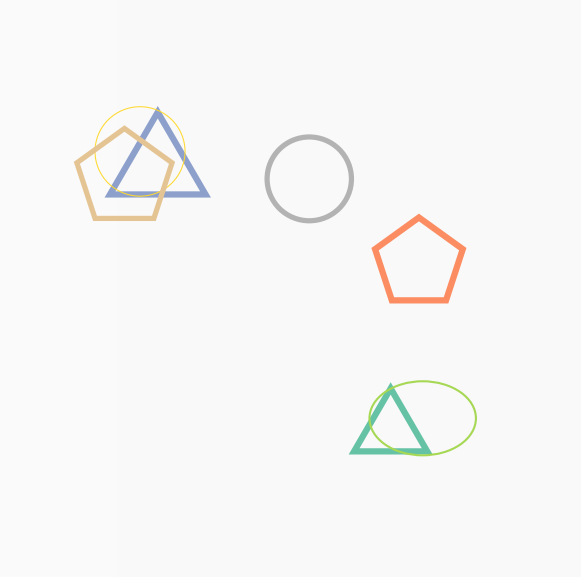[{"shape": "triangle", "thickness": 3, "radius": 0.36, "center": [0.672, 0.254]}, {"shape": "pentagon", "thickness": 3, "radius": 0.4, "center": [0.721, 0.543]}, {"shape": "triangle", "thickness": 3, "radius": 0.47, "center": [0.271, 0.71]}, {"shape": "oval", "thickness": 1, "radius": 0.46, "center": [0.727, 0.275]}, {"shape": "circle", "thickness": 0.5, "radius": 0.39, "center": [0.241, 0.737]}, {"shape": "pentagon", "thickness": 2.5, "radius": 0.43, "center": [0.214, 0.691]}, {"shape": "circle", "thickness": 2.5, "radius": 0.36, "center": [0.532, 0.689]}]